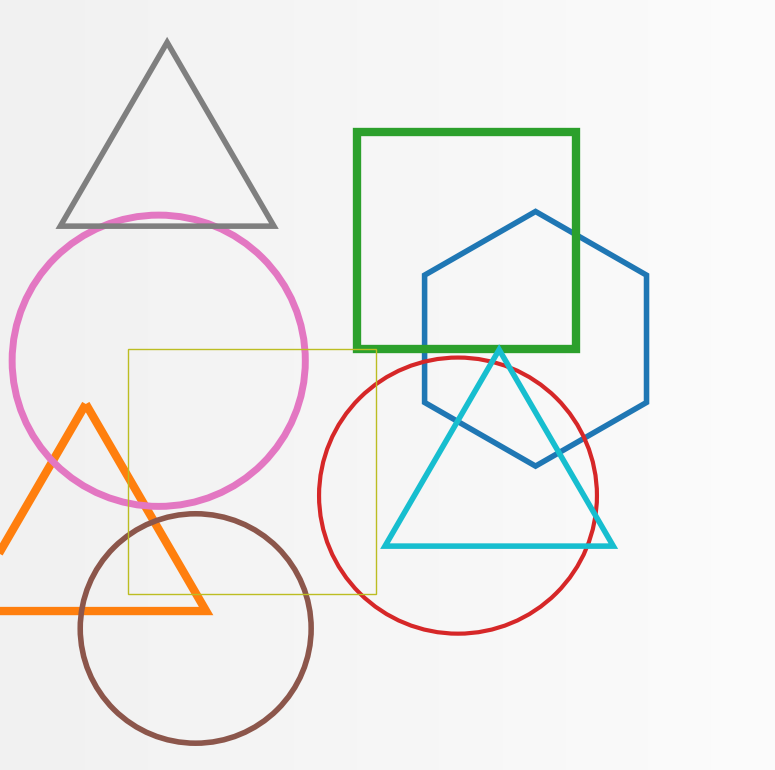[{"shape": "hexagon", "thickness": 2, "radius": 0.83, "center": [0.691, 0.56]}, {"shape": "triangle", "thickness": 3, "radius": 0.9, "center": [0.111, 0.296]}, {"shape": "square", "thickness": 3, "radius": 0.71, "center": [0.602, 0.688]}, {"shape": "circle", "thickness": 1.5, "radius": 0.9, "center": [0.591, 0.356]}, {"shape": "circle", "thickness": 2, "radius": 0.74, "center": [0.253, 0.184]}, {"shape": "circle", "thickness": 2.5, "radius": 0.95, "center": [0.205, 0.531]}, {"shape": "triangle", "thickness": 2, "radius": 0.8, "center": [0.216, 0.786]}, {"shape": "square", "thickness": 0.5, "radius": 0.8, "center": [0.325, 0.388]}, {"shape": "triangle", "thickness": 2, "radius": 0.85, "center": [0.644, 0.376]}]